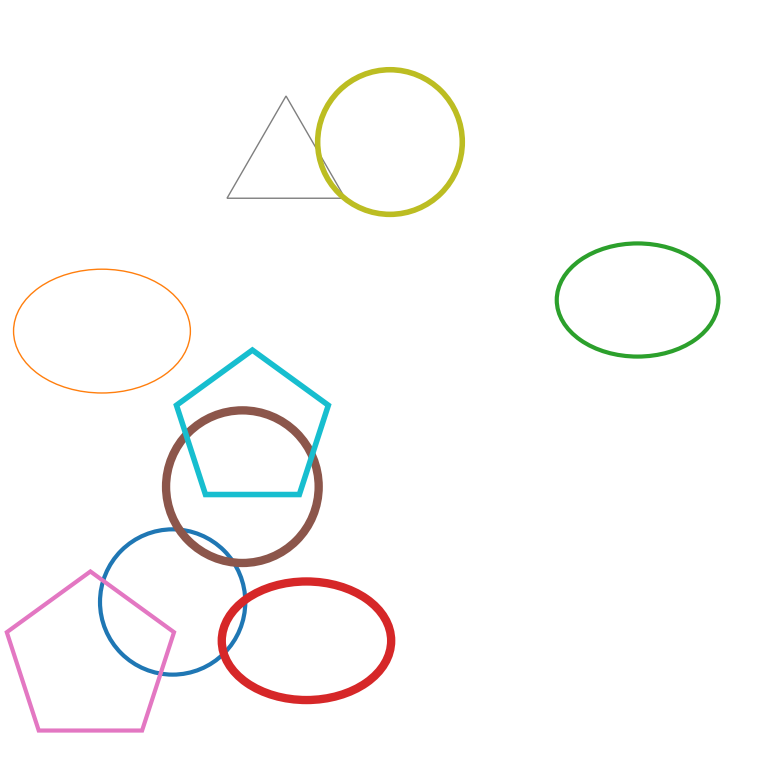[{"shape": "circle", "thickness": 1.5, "radius": 0.47, "center": [0.224, 0.218]}, {"shape": "oval", "thickness": 0.5, "radius": 0.57, "center": [0.132, 0.57]}, {"shape": "oval", "thickness": 1.5, "radius": 0.52, "center": [0.828, 0.61]}, {"shape": "oval", "thickness": 3, "radius": 0.55, "center": [0.398, 0.168]}, {"shape": "circle", "thickness": 3, "radius": 0.5, "center": [0.315, 0.368]}, {"shape": "pentagon", "thickness": 1.5, "radius": 0.57, "center": [0.117, 0.144]}, {"shape": "triangle", "thickness": 0.5, "radius": 0.44, "center": [0.371, 0.787]}, {"shape": "circle", "thickness": 2, "radius": 0.47, "center": [0.506, 0.816]}, {"shape": "pentagon", "thickness": 2, "radius": 0.52, "center": [0.328, 0.442]}]